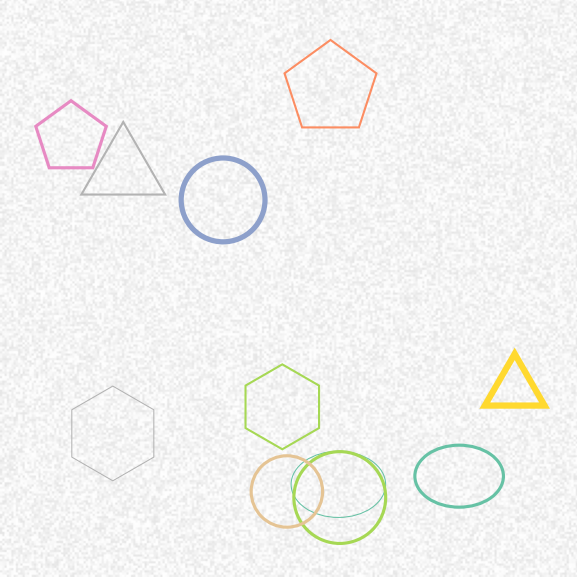[{"shape": "oval", "thickness": 1.5, "radius": 0.38, "center": [0.795, 0.175]}, {"shape": "oval", "thickness": 0.5, "radius": 0.41, "center": [0.586, 0.16]}, {"shape": "pentagon", "thickness": 1, "radius": 0.42, "center": [0.572, 0.846]}, {"shape": "circle", "thickness": 2.5, "radius": 0.36, "center": [0.386, 0.653]}, {"shape": "pentagon", "thickness": 1.5, "radius": 0.32, "center": [0.123, 0.761]}, {"shape": "hexagon", "thickness": 1, "radius": 0.37, "center": [0.489, 0.295]}, {"shape": "circle", "thickness": 1.5, "radius": 0.4, "center": [0.588, 0.138]}, {"shape": "triangle", "thickness": 3, "radius": 0.3, "center": [0.891, 0.327]}, {"shape": "circle", "thickness": 1.5, "radius": 0.31, "center": [0.497, 0.148]}, {"shape": "hexagon", "thickness": 0.5, "radius": 0.41, "center": [0.195, 0.249]}, {"shape": "triangle", "thickness": 1, "radius": 0.42, "center": [0.213, 0.704]}]